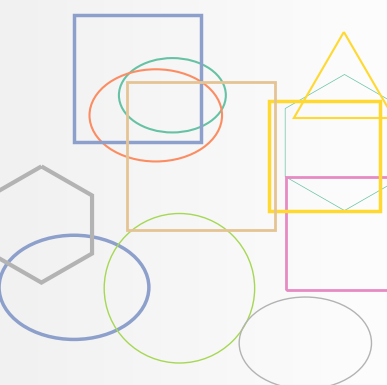[{"shape": "oval", "thickness": 1.5, "radius": 0.69, "center": [0.445, 0.753]}, {"shape": "hexagon", "thickness": 0.5, "radius": 0.88, "center": [0.889, 0.63]}, {"shape": "oval", "thickness": 1.5, "radius": 0.86, "center": [0.402, 0.7]}, {"shape": "oval", "thickness": 2.5, "radius": 0.97, "center": [0.191, 0.254]}, {"shape": "square", "thickness": 2.5, "radius": 0.82, "center": [0.356, 0.796]}, {"shape": "square", "thickness": 2, "radius": 0.73, "center": [0.883, 0.394]}, {"shape": "circle", "thickness": 1, "radius": 0.97, "center": [0.463, 0.251]}, {"shape": "square", "thickness": 2.5, "radius": 0.71, "center": [0.837, 0.596]}, {"shape": "triangle", "thickness": 1.5, "radius": 0.74, "center": [0.887, 0.768]}, {"shape": "square", "thickness": 2, "radius": 0.96, "center": [0.519, 0.595]}, {"shape": "oval", "thickness": 1, "radius": 0.85, "center": [0.788, 0.109]}, {"shape": "hexagon", "thickness": 3, "radius": 0.75, "center": [0.107, 0.417]}]